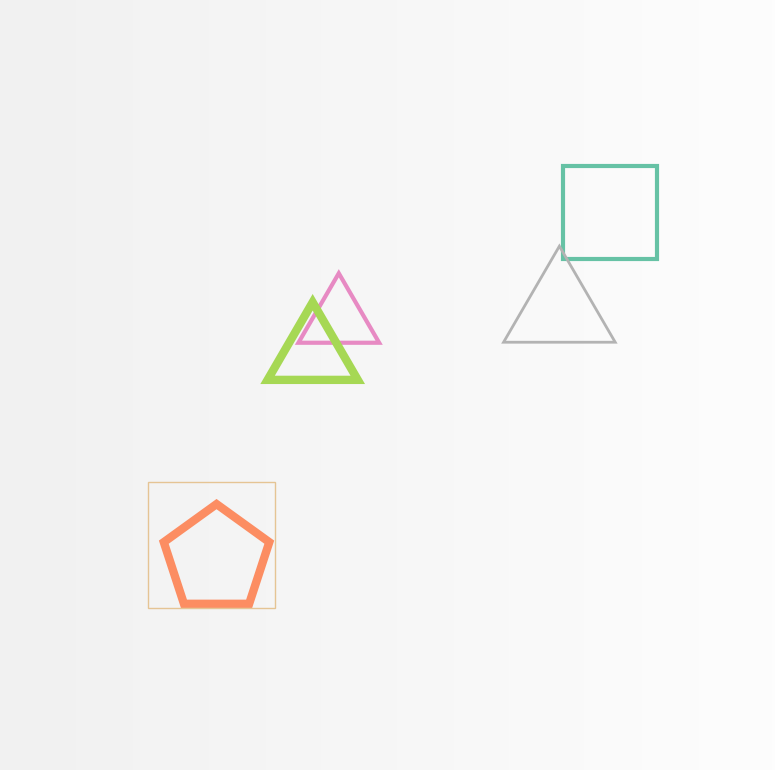[{"shape": "square", "thickness": 1.5, "radius": 0.3, "center": [0.787, 0.724]}, {"shape": "pentagon", "thickness": 3, "radius": 0.36, "center": [0.279, 0.274]}, {"shape": "triangle", "thickness": 1.5, "radius": 0.3, "center": [0.437, 0.585]}, {"shape": "triangle", "thickness": 3, "radius": 0.34, "center": [0.403, 0.54]}, {"shape": "square", "thickness": 0.5, "radius": 0.41, "center": [0.272, 0.292]}, {"shape": "triangle", "thickness": 1, "radius": 0.42, "center": [0.722, 0.597]}]